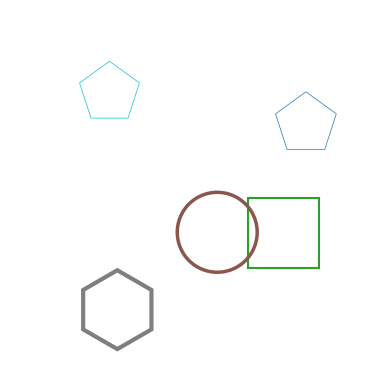[{"shape": "pentagon", "thickness": 0.5, "radius": 0.42, "center": [0.795, 0.679]}, {"shape": "square", "thickness": 1.5, "radius": 0.46, "center": [0.736, 0.395]}, {"shape": "circle", "thickness": 2.5, "radius": 0.52, "center": [0.564, 0.397]}, {"shape": "hexagon", "thickness": 3, "radius": 0.51, "center": [0.305, 0.196]}, {"shape": "pentagon", "thickness": 0.5, "radius": 0.41, "center": [0.284, 0.759]}]